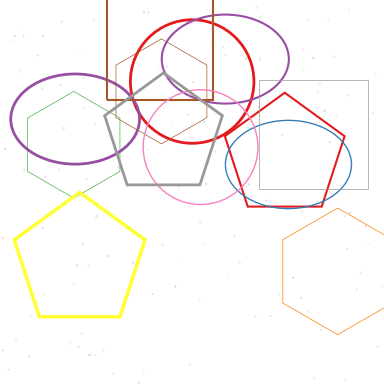[{"shape": "circle", "thickness": 2, "radius": 0.8, "center": [0.499, 0.788]}, {"shape": "pentagon", "thickness": 1.5, "radius": 0.82, "center": [0.74, 0.596]}, {"shape": "oval", "thickness": 1, "radius": 0.82, "center": [0.749, 0.573]}, {"shape": "hexagon", "thickness": 0.5, "radius": 0.69, "center": [0.192, 0.624]}, {"shape": "oval", "thickness": 1.5, "radius": 0.83, "center": [0.585, 0.847]}, {"shape": "oval", "thickness": 2, "radius": 0.84, "center": [0.195, 0.691]}, {"shape": "hexagon", "thickness": 0.5, "radius": 0.82, "center": [0.877, 0.295]}, {"shape": "pentagon", "thickness": 2.5, "radius": 0.89, "center": [0.207, 0.322]}, {"shape": "hexagon", "thickness": 0.5, "radius": 0.68, "center": [0.419, 0.763]}, {"shape": "square", "thickness": 1.5, "radius": 0.69, "center": [0.415, 0.879]}, {"shape": "circle", "thickness": 1, "radius": 0.75, "center": [0.521, 0.618]}, {"shape": "pentagon", "thickness": 2, "radius": 0.8, "center": [0.425, 0.65]}, {"shape": "square", "thickness": 0.5, "radius": 0.71, "center": [0.814, 0.651]}]